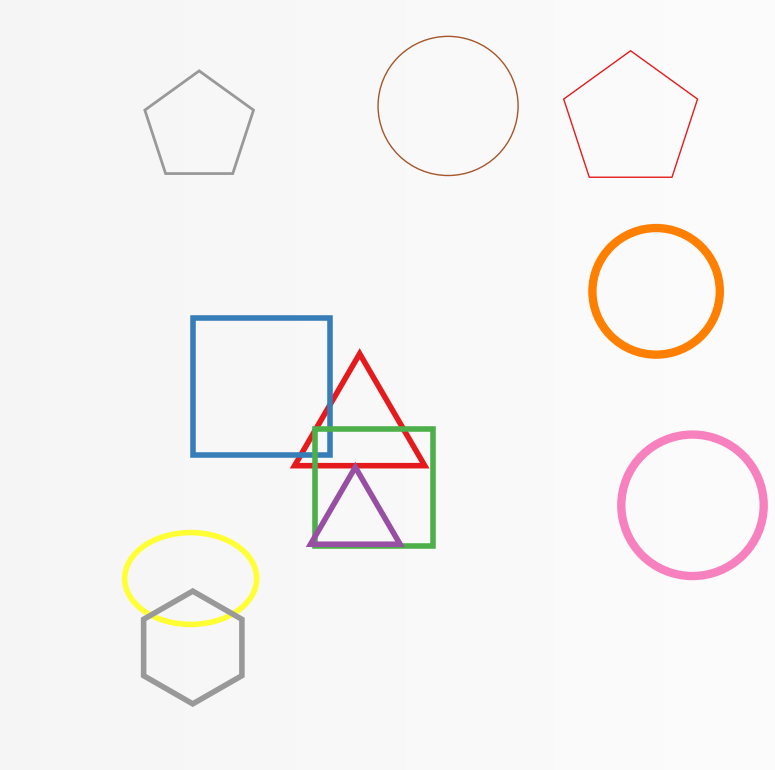[{"shape": "triangle", "thickness": 2, "radius": 0.48, "center": [0.464, 0.444]}, {"shape": "pentagon", "thickness": 0.5, "radius": 0.45, "center": [0.814, 0.843]}, {"shape": "square", "thickness": 2, "radius": 0.44, "center": [0.337, 0.498]}, {"shape": "square", "thickness": 2, "radius": 0.38, "center": [0.482, 0.367]}, {"shape": "triangle", "thickness": 2, "radius": 0.33, "center": [0.458, 0.327]}, {"shape": "circle", "thickness": 3, "radius": 0.41, "center": [0.847, 0.622]}, {"shape": "oval", "thickness": 2, "radius": 0.43, "center": [0.246, 0.249]}, {"shape": "circle", "thickness": 0.5, "radius": 0.45, "center": [0.578, 0.862]}, {"shape": "circle", "thickness": 3, "radius": 0.46, "center": [0.894, 0.344]}, {"shape": "hexagon", "thickness": 2, "radius": 0.37, "center": [0.249, 0.159]}, {"shape": "pentagon", "thickness": 1, "radius": 0.37, "center": [0.257, 0.834]}]